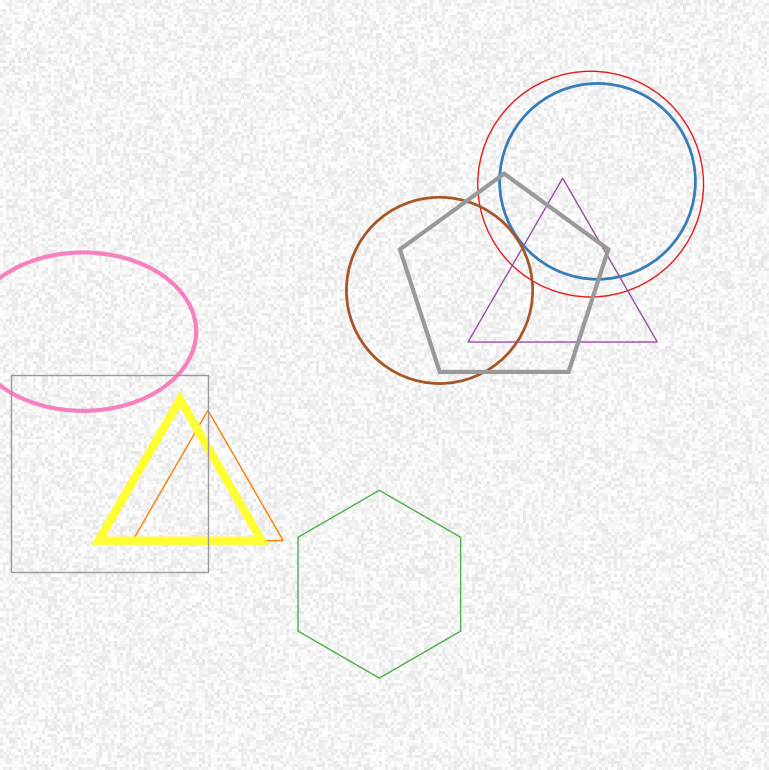[{"shape": "circle", "thickness": 0.5, "radius": 0.73, "center": [0.767, 0.761]}, {"shape": "circle", "thickness": 1, "radius": 0.64, "center": [0.776, 0.764]}, {"shape": "hexagon", "thickness": 0.5, "radius": 0.61, "center": [0.493, 0.241]}, {"shape": "triangle", "thickness": 0.5, "radius": 0.71, "center": [0.731, 0.627]}, {"shape": "triangle", "thickness": 0.5, "radius": 0.56, "center": [0.27, 0.354]}, {"shape": "triangle", "thickness": 3, "radius": 0.61, "center": [0.234, 0.359]}, {"shape": "circle", "thickness": 1, "radius": 0.6, "center": [0.571, 0.623]}, {"shape": "oval", "thickness": 1.5, "radius": 0.73, "center": [0.108, 0.569]}, {"shape": "square", "thickness": 0.5, "radius": 0.64, "center": [0.143, 0.386]}, {"shape": "pentagon", "thickness": 1.5, "radius": 0.71, "center": [0.655, 0.632]}]